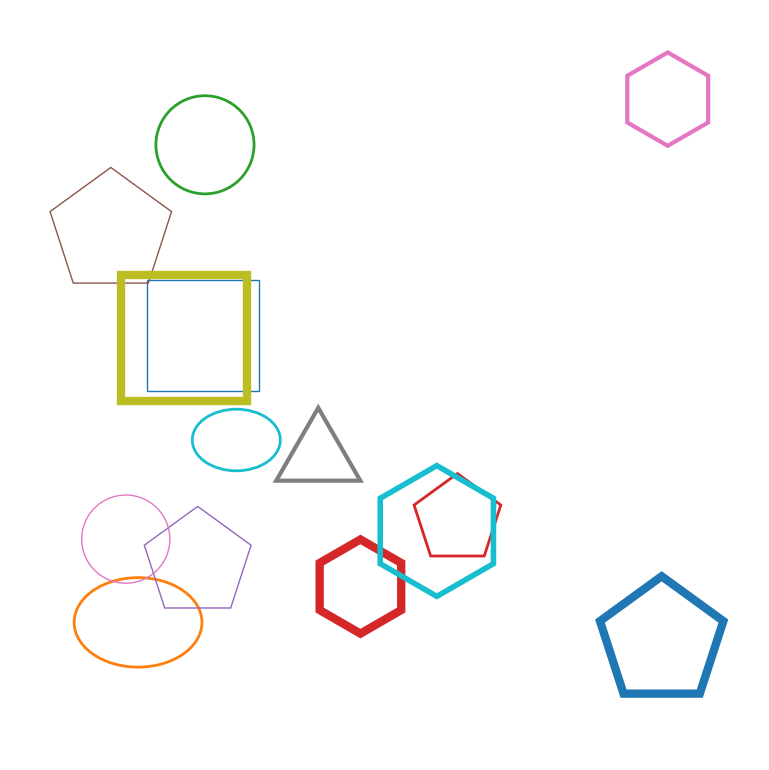[{"shape": "square", "thickness": 0.5, "radius": 0.36, "center": [0.263, 0.564]}, {"shape": "pentagon", "thickness": 3, "radius": 0.42, "center": [0.859, 0.167]}, {"shape": "oval", "thickness": 1, "radius": 0.42, "center": [0.179, 0.192]}, {"shape": "circle", "thickness": 1, "radius": 0.32, "center": [0.266, 0.812]}, {"shape": "pentagon", "thickness": 1, "radius": 0.3, "center": [0.594, 0.326]}, {"shape": "hexagon", "thickness": 3, "radius": 0.31, "center": [0.468, 0.238]}, {"shape": "pentagon", "thickness": 0.5, "radius": 0.36, "center": [0.257, 0.269]}, {"shape": "pentagon", "thickness": 0.5, "radius": 0.41, "center": [0.144, 0.7]}, {"shape": "hexagon", "thickness": 1.5, "radius": 0.3, "center": [0.867, 0.871]}, {"shape": "circle", "thickness": 0.5, "radius": 0.29, "center": [0.163, 0.3]}, {"shape": "triangle", "thickness": 1.5, "radius": 0.32, "center": [0.413, 0.407]}, {"shape": "square", "thickness": 3, "radius": 0.41, "center": [0.239, 0.561]}, {"shape": "oval", "thickness": 1, "radius": 0.29, "center": [0.307, 0.429]}, {"shape": "hexagon", "thickness": 2, "radius": 0.42, "center": [0.567, 0.31]}]